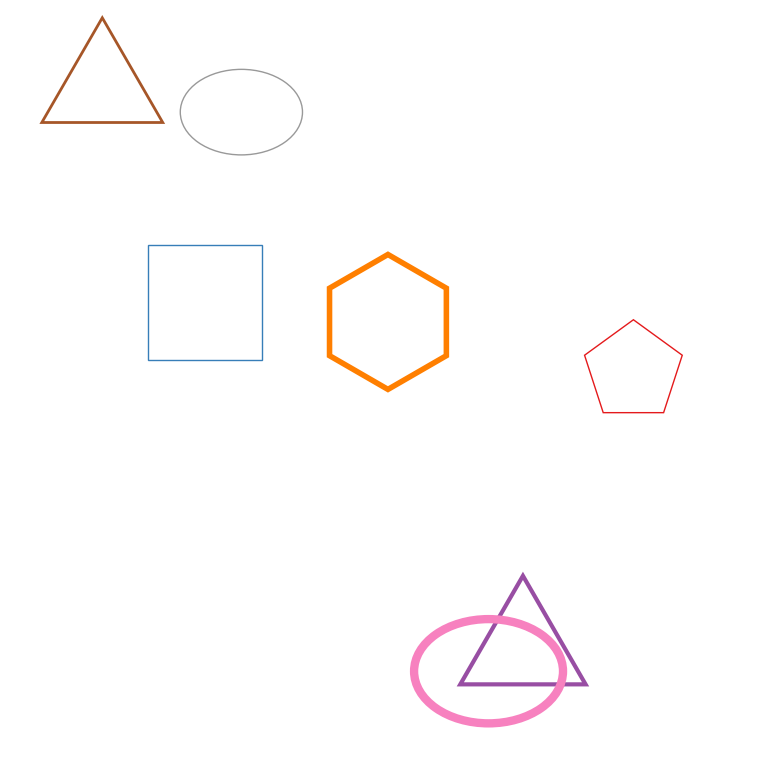[{"shape": "pentagon", "thickness": 0.5, "radius": 0.33, "center": [0.823, 0.518]}, {"shape": "square", "thickness": 0.5, "radius": 0.37, "center": [0.267, 0.607]}, {"shape": "triangle", "thickness": 1.5, "radius": 0.47, "center": [0.679, 0.158]}, {"shape": "hexagon", "thickness": 2, "radius": 0.44, "center": [0.504, 0.582]}, {"shape": "triangle", "thickness": 1, "radius": 0.45, "center": [0.133, 0.886]}, {"shape": "oval", "thickness": 3, "radius": 0.48, "center": [0.634, 0.128]}, {"shape": "oval", "thickness": 0.5, "radius": 0.4, "center": [0.313, 0.854]}]